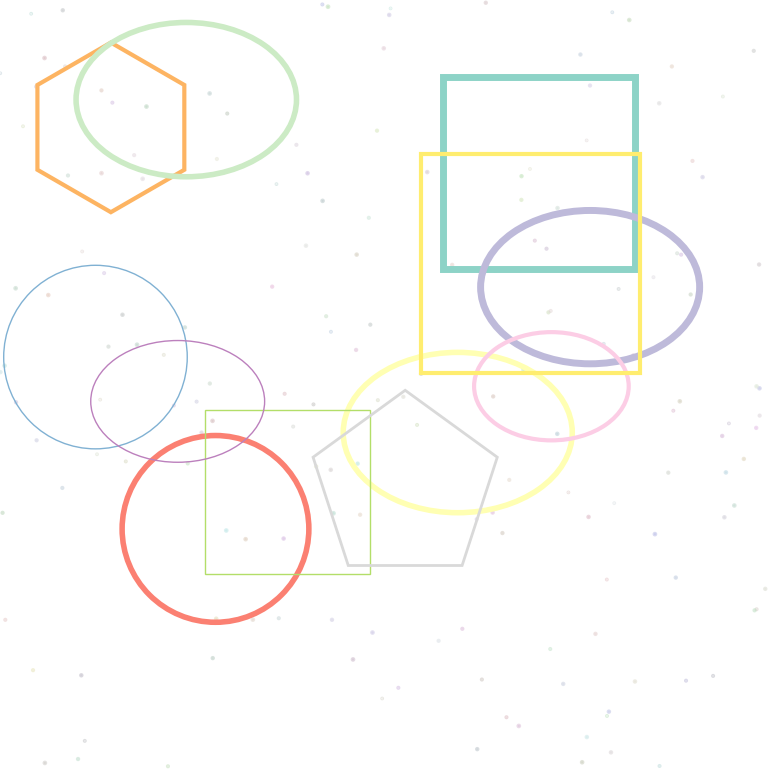[{"shape": "square", "thickness": 2.5, "radius": 0.62, "center": [0.701, 0.775]}, {"shape": "oval", "thickness": 2, "radius": 0.74, "center": [0.594, 0.438]}, {"shape": "oval", "thickness": 2.5, "radius": 0.71, "center": [0.766, 0.627]}, {"shape": "circle", "thickness": 2, "radius": 0.61, "center": [0.28, 0.313]}, {"shape": "circle", "thickness": 0.5, "radius": 0.6, "center": [0.124, 0.536]}, {"shape": "hexagon", "thickness": 1.5, "radius": 0.55, "center": [0.144, 0.835]}, {"shape": "square", "thickness": 0.5, "radius": 0.53, "center": [0.374, 0.361]}, {"shape": "oval", "thickness": 1.5, "radius": 0.5, "center": [0.716, 0.498]}, {"shape": "pentagon", "thickness": 1, "radius": 0.63, "center": [0.526, 0.367]}, {"shape": "oval", "thickness": 0.5, "radius": 0.56, "center": [0.231, 0.479]}, {"shape": "oval", "thickness": 2, "radius": 0.72, "center": [0.242, 0.871]}, {"shape": "square", "thickness": 1.5, "radius": 0.71, "center": [0.689, 0.658]}]